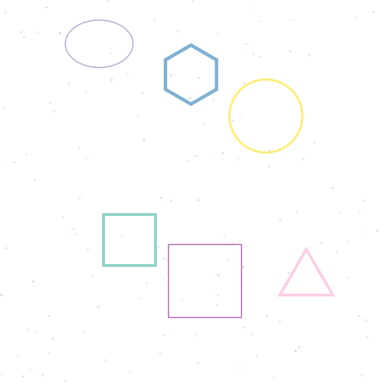[{"shape": "square", "thickness": 2, "radius": 0.33, "center": [0.336, 0.378]}, {"shape": "oval", "thickness": 1, "radius": 0.44, "center": [0.258, 0.886]}, {"shape": "hexagon", "thickness": 2.5, "radius": 0.38, "center": [0.496, 0.806]}, {"shape": "triangle", "thickness": 2, "radius": 0.4, "center": [0.796, 0.273]}, {"shape": "square", "thickness": 1, "radius": 0.48, "center": [0.531, 0.271]}, {"shape": "circle", "thickness": 1.5, "radius": 0.47, "center": [0.691, 0.699]}]